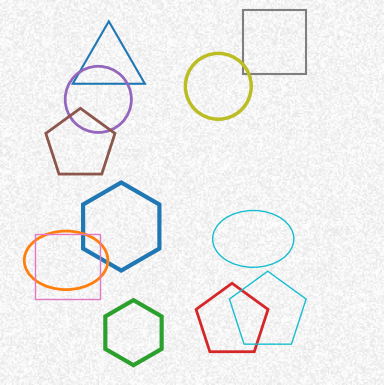[{"shape": "triangle", "thickness": 1.5, "radius": 0.54, "center": [0.283, 0.837]}, {"shape": "hexagon", "thickness": 3, "radius": 0.57, "center": [0.315, 0.412]}, {"shape": "oval", "thickness": 2, "radius": 0.54, "center": [0.172, 0.324]}, {"shape": "hexagon", "thickness": 3, "radius": 0.42, "center": [0.347, 0.136]}, {"shape": "pentagon", "thickness": 2, "radius": 0.49, "center": [0.603, 0.166]}, {"shape": "circle", "thickness": 2, "radius": 0.43, "center": [0.255, 0.742]}, {"shape": "pentagon", "thickness": 2, "radius": 0.47, "center": [0.209, 0.624]}, {"shape": "square", "thickness": 1, "radius": 0.42, "center": [0.175, 0.307]}, {"shape": "square", "thickness": 1.5, "radius": 0.41, "center": [0.713, 0.891]}, {"shape": "circle", "thickness": 2.5, "radius": 0.43, "center": [0.567, 0.776]}, {"shape": "pentagon", "thickness": 1, "radius": 0.52, "center": [0.695, 0.191]}, {"shape": "oval", "thickness": 1, "radius": 0.53, "center": [0.658, 0.379]}]